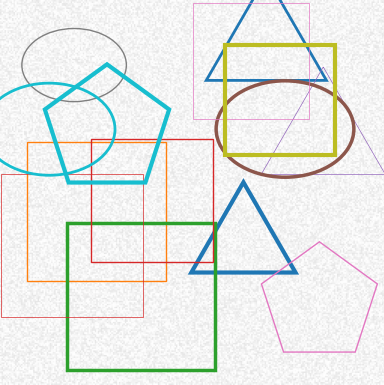[{"shape": "triangle", "thickness": 2, "radius": 0.9, "center": [0.692, 0.881]}, {"shape": "triangle", "thickness": 3, "radius": 0.78, "center": [0.632, 0.37]}, {"shape": "square", "thickness": 1, "radius": 0.9, "center": [0.251, 0.452]}, {"shape": "square", "thickness": 2.5, "radius": 0.96, "center": [0.366, 0.229]}, {"shape": "square", "thickness": 0.5, "radius": 0.93, "center": [0.187, 0.363]}, {"shape": "square", "thickness": 1, "radius": 0.8, "center": [0.395, 0.478]}, {"shape": "triangle", "thickness": 0.5, "radius": 0.93, "center": [0.84, 0.64]}, {"shape": "oval", "thickness": 2.5, "radius": 0.89, "center": [0.74, 0.665]}, {"shape": "pentagon", "thickness": 1, "radius": 0.79, "center": [0.83, 0.214]}, {"shape": "square", "thickness": 0.5, "radius": 0.75, "center": [0.653, 0.842]}, {"shape": "oval", "thickness": 1, "radius": 0.68, "center": [0.192, 0.831]}, {"shape": "square", "thickness": 3, "radius": 0.71, "center": [0.728, 0.739]}, {"shape": "pentagon", "thickness": 3, "radius": 0.85, "center": [0.278, 0.663]}, {"shape": "oval", "thickness": 2, "radius": 0.85, "center": [0.128, 0.664]}]